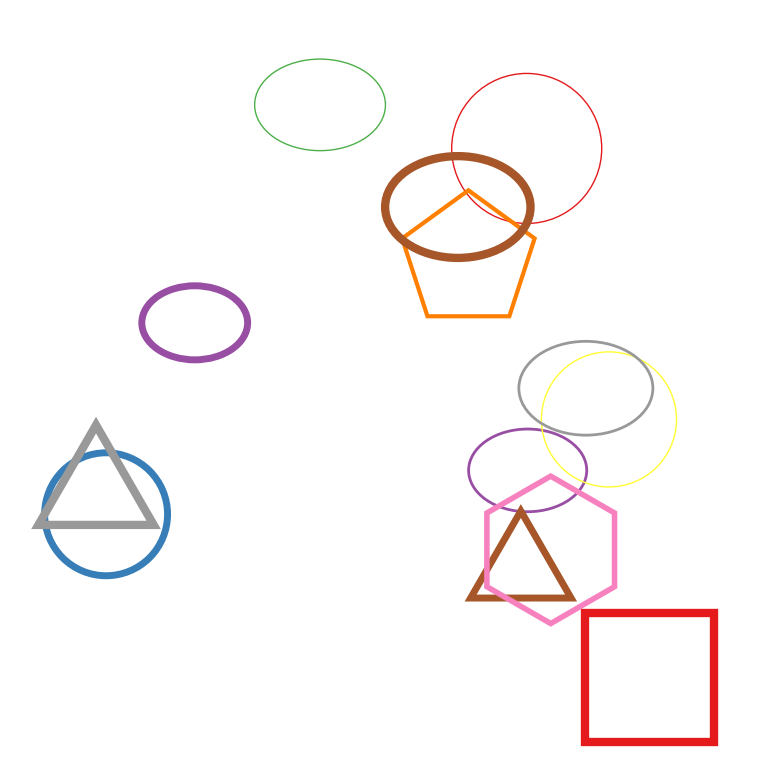[{"shape": "circle", "thickness": 0.5, "radius": 0.49, "center": [0.684, 0.807]}, {"shape": "square", "thickness": 3, "radius": 0.42, "center": [0.844, 0.12]}, {"shape": "circle", "thickness": 2.5, "radius": 0.4, "center": [0.138, 0.332]}, {"shape": "oval", "thickness": 0.5, "radius": 0.42, "center": [0.416, 0.864]}, {"shape": "oval", "thickness": 2.5, "radius": 0.34, "center": [0.253, 0.581]}, {"shape": "oval", "thickness": 1, "radius": 0.38, "center": [0.685, 0.389]}, {"shape": "pentagon", "thickness": 1.5, "radius": 0.45, "center": [0.608, 0.662]}, {"shape": "circle", "thickness": 0.5, "radius": 0.44, "center": [0.791, 0.455]}, {"shape": "oval", "thickness": 3, "radius": 0.47, "center": [0.595, 0.731]}, {"shape": "triangle", "thickness": 2.5, "radius": 0.38, "center": [0.676, 0.261]}, {"shape": "hexagon", "thickness": 2, "radius": 0.48, "center": [0.715, 0.286]}, {"shape": "oval", "thickness": 1, "radius": 0.44, "center": [0.761, 0.496]}, {"shape": "triangle", "thickness": 3, "radius": 0.43, "center": [0.125, 0.362]}]